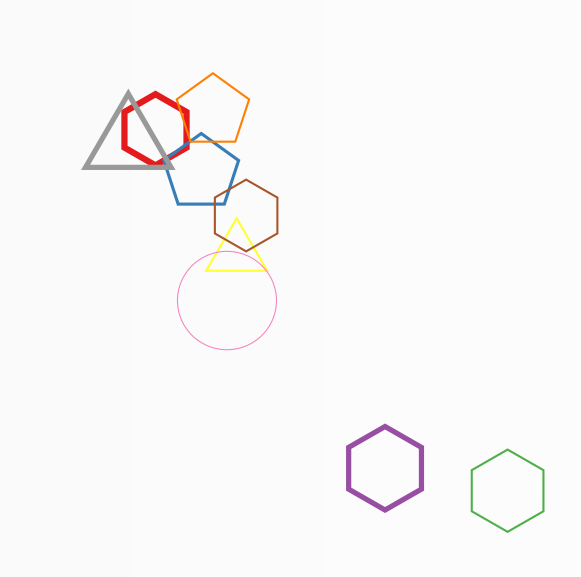[{"shape": "hexagon", "thickness": 3, "radius": 0.31, "center": [0.268, 0.774]}, {"shape": "pentagon", "thickness": 1.5, "radius": 0.34, "center": [0.346, 0.7]}, {"shape": "hexagon", "thickness": 1, "radius": 0.36, "center": [0.873, 0.149]}, {"shape": "hexagon", "thickness": 2.5, "radius": 0.36, "center": [0.662, 0.188]}, {"shape": "pentagon", "thickness": 1, "radius": 0.33, "center": [0.366, 0.807]}, {"shape": "triangle", "thickness": 1, "radius": 0.3, "center": [0.407, 0.561]}, {"shape": "hexagon", "thickness": 1, "radius": 0.31, "center": [0.423, 0.626]}, {"shape": "circle", "thickness": 0.5, "radius": 0.43, "center": [0.39, 0.479]}, {"shape": "triangle", "thickness": 2.5, "radius": 0.42, "center": [0.221, 0.752]}]